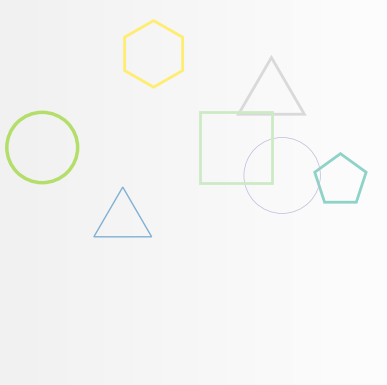[{"shape": "pentagon", "thickness": 2, "radius": 0.35, "center": [0.879, 0.531]}, {"shape": "circle", "thickness": 0.5, "radius": 0.49, "center": [0.728, 0.544]}, {"shape": "triangle", "thickness": 1, "radius": 0.43, "center": [0.317, 0.428]}, {"shape": "circle", "thickness": 2.5, "radius": 0.46, "center": [0.109, 0.617]}, {"shape": "triangle", "thickness": 2, "radius": 0.49, "center": [0.7, 0.752]}, {"shape": "square", "thickness": 2, "radius": 0.47, "center": [0.608, 0.617]}, {"shape": "hexagon", "thickness": 2, "radius": 0.43, "center": [0.396, 0.86]}]